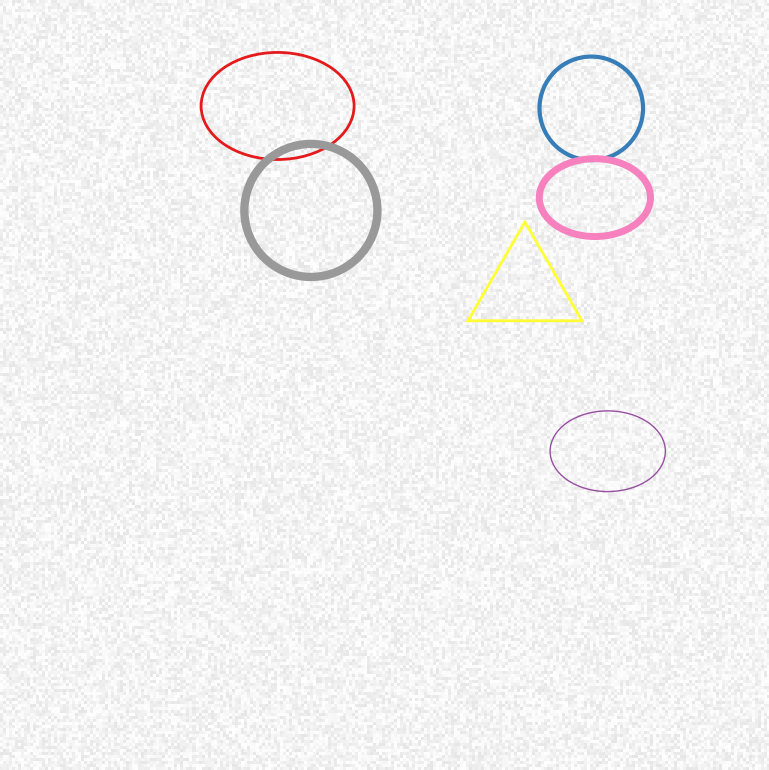[{"shape": "oval", "thickness": 1, "radius": 0.5, "center": [0.361, 0.862]}, {"shape": "circle", "thickness": 1.5, "radius": 0.34, "center": [0.768, 0.859]}, {"shape": "oval", "thickness": 0.5, "radius": 0.37, "center": [0.789, 0.414]}, {"shape": "triangle", "thickness": 1, "radius": 0.43, "center": [0.682, 0.626]}, {"shape": "oval", "thickness": 2.5, "radius": 0.36, "center": [0.773, 0.743]}, {"shape": "circle", "thickness": 3, "radius": 0.43, "center": [0.404, 0.727]}]